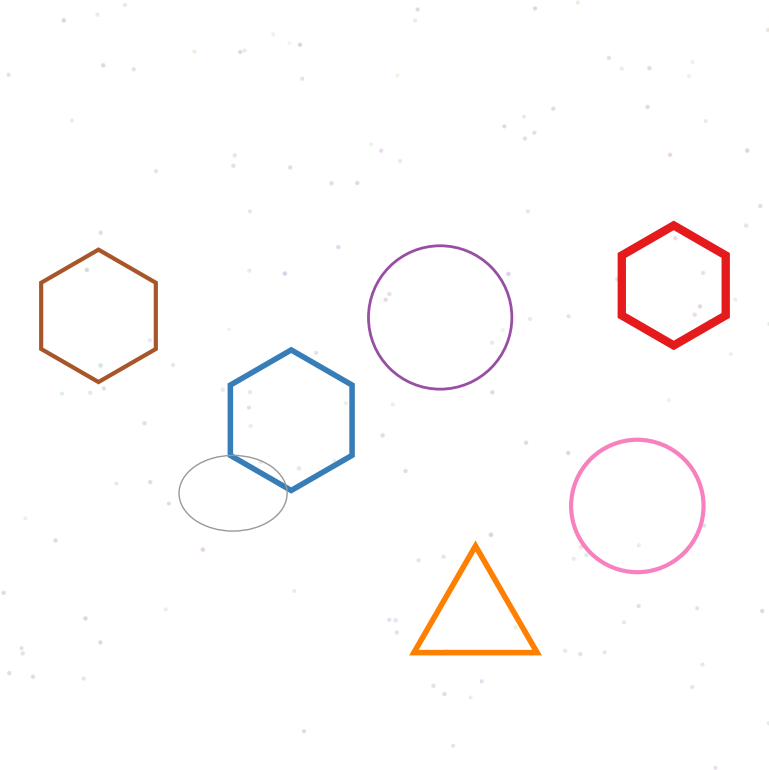[{"shape": "hexagon", "thickness": 3, "radius": 0.39, "center": [0.875, 0.629]}, {"shape": "hexagon", "thickness": 2, "radius": 0.46, "center": [0.378, 0.454]}, {"shape": "circle", "thickness": 1, "radius": 0.47, "center": [0.572, 0.588]}, {"shape": "triangle", "thickness": 2, "radius": 0.46, "center": [0.618, 0.199]}, {"shape": "hexagon", "thickness": 1.5, "radius": 0.43, "center": [0.128, 0.59]}, {"shape": "circle", "thickness": 1.5, "radius": 0.43, "center": [0.828, 0.343]}, {"shape": "oval", "thickness": 0.5, "radius": 0.35, "center": [0.303, 0.359]}]